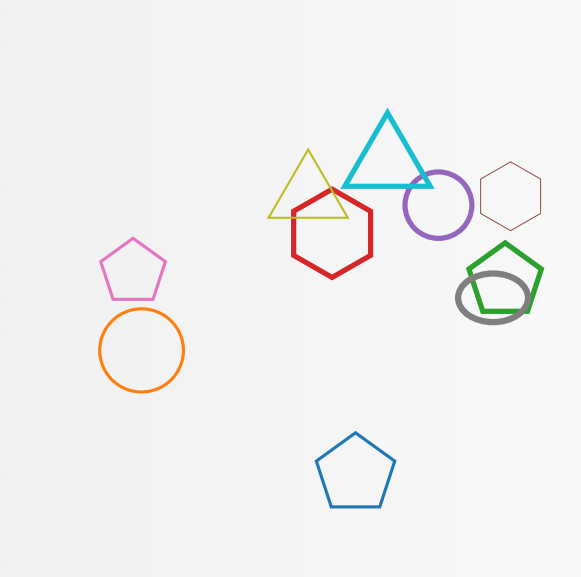[{"shape": "pentagon", "thickness": 1.5, "radius": 0.35, "center": [0.612, 0.179]}, {"shape": "circle", "thickness": 1.5, "radius": 0.36, "center": [0.244, 0.392]}, {"shape": "pentagon", "thickness": 2.5, "radius": 0.33, "center": [0.869, 0.513]}, {"shape": "hexagon", "thickness": 2.5, "radius": 0.38, "center": [0.571, 0.595]}, {"shape": "circle", "thickness": 2.5, "radius": 0.29, "center": [0.754, 0.644]}, {"shape": "hexagon", "thickness": 0.5, "radius": 0.3, "center": [0.878, 0.659]}, {"shape": "pentagon", "thickness": 1.5, "radius": 0.29, "center": [0.229, 0.528]}, {"shape": "oval", "thickness": 3, "radius": 0.3, "center": [0.848, 0.483]}, {"shape": "triangle", "thickness": 1, "radius": 0.39, "center": [0.53, 0.661]}, {"shape": "triangle", "thickness": 2.5, "radius": 0.42, "center": [0.667, 0.719]}]